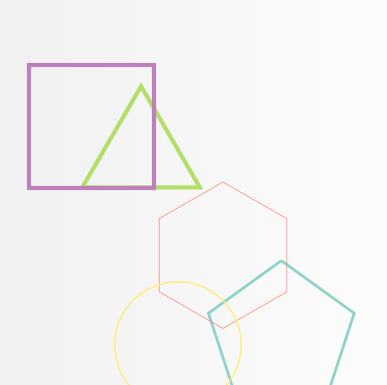[{"shape": "pentagon", "thickness": 2, "radius": 0.99, "center": [0.726, 0.125]}, {"shape": "hexagon", "thickness": 0.5, "radius": 0.95, "center": [0.576, 0.337]}, {"shape": "triangle", "thickness": 3, "radius": 0.88, "center": [0.364, 0.601]}, {"shape": "square", "thickness": 3, "radius": 0.81, "center": [0.236, 0.671]}, {"shape": "circle", "thickness": 1, "radius": 0.82, "center": [0.459, 0.104]}]